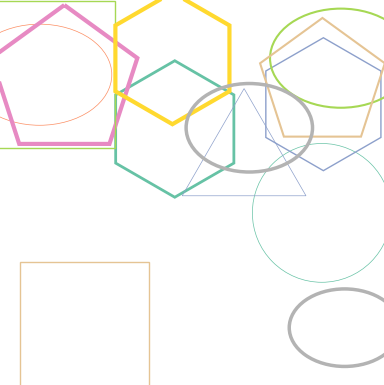[{"shape": "hexagon", "thickness": 2, "radius": 0.89, "center": [0.454, 0.665]}, {"shape": "circle", "thickness": 0.5, "radius": 0.9, "center": [0.836, 0.447]}, {"shape": "oval", "thickness": 0.5, "radius": 0.94, "center": [0.103, 0.806]}, {"shape": "hexagon", "thickness": 1, "radius": 0.86, "center": [0.84, 0.729]}, {"shape": "triangle", "thickness": 0.5, "radius": 0.93, "center": [0.634, 0.584]}, {"shape": "pentagon", "thickness": 3, "radius": 1.0, "center": [0.167, 0.788]}, {"shape": "square", "thickness": 1, "radius": 0.95, "center": [0.108, 0.807]}, {"shape": "oval", "thickness": 1.5, "radius": 0.92, "center": [0.885, 0.849]}, {"shape": "hexagon", "thickness": 3, "radius": 0.86, "center": [0.448, 0.848]}, {"shape": "pentagon", "thickness": 1.5, "radius": 0.85, "center": [0.838, 0.783]}, {"shape": "square", "thickness": 1, "radius": 0.84, "center": [0.22, 0.151]}, {"shape": "oval", "thickness": 2.5, "radius": 0.82, "center": [0.648, 0.668]}, {"shape": "oval", "thickness": 2.5, "radius": 0.72, "center": [0.895, 0.149]}]